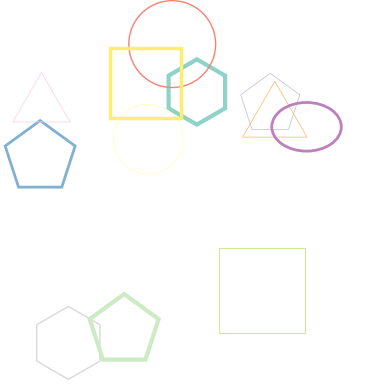[{"shape": "hexagon", "thickness": 3, "radius": 0.42, "center": [0.511, 0.761]}, {"shape": "circle", "thickness": 0.5, "radius": 0.45, "center": [0.385, 0.639]}, {"shape": "pentagon", "thickness": 0.5, "radius": 0.4, "center": [0.702, 0.729]}, {"shape": "circle", "thickness": 1, "radius": 0.56, "center": [0.447, 0.886]}, {"shape": "pentagon", "thickness": 2, "radius": 0.48, "center": [0.104, 0.591]}, {"shape": "triangle", "thickness": 0.5, "radius": 0.48, "center": [0.714, 0.692]}, {"shape": "square", "thickness": 0.5, "radius": 0.55, "center": [0.68, 0.246]}, {"shape": "triangle", "thickness": 0.5, "radius": 0.43, "center": [0.108, 0.726]}, {"shape": "hexagon", "thickness": 1, "radius": 0.47, "center": [0.178, 0.109]}, {"shape": "oval", "thickness": 2, "radius": 0.45, "center": [0.796, 0.671]}, {"shape": "pentagon", "thickness": 3, "radius": 0.47, "center": [0.322, 0.142]}, {"shape": "square", "thickness": 2.5, "radius": 0.46, "center": [0.377, 0.784]}]